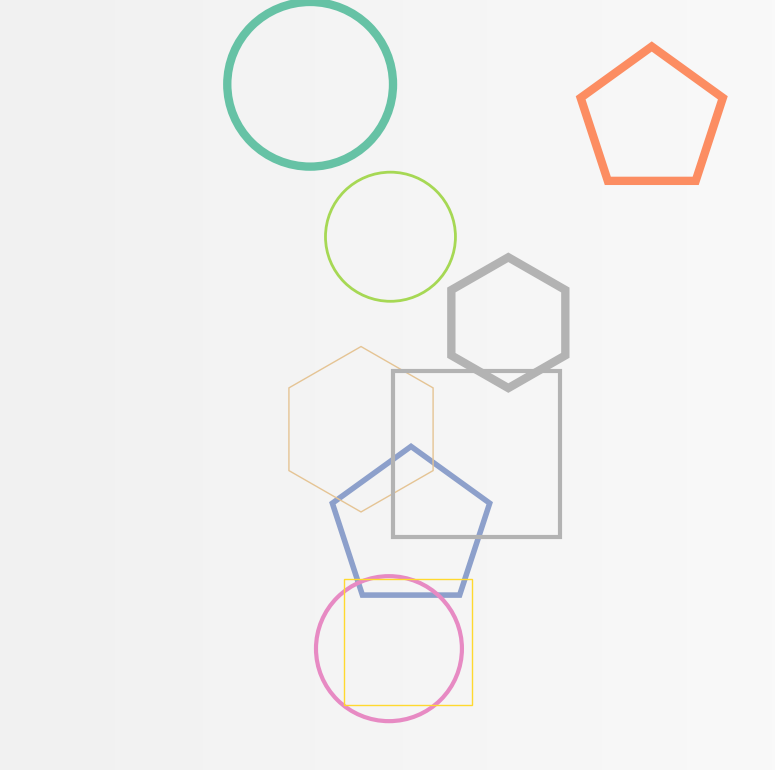[{"shape": "circle", "thickness": 3, "radius": 0.53, "center": [0.4, 0.891]}, {"shape": "pentagon", "thickness": 3, "radius": 0.48, "center": [0.841, 0.843]}, {"shape": "pentagon", "thickness": 2, "radius": 0.53, "center": [0.53, 0.314]}, {"shape": "circle", "thickness": 1.5, "radius": 0.47, "center": [0.502, 0.158]}, {"shape": "circle", "thickness": 1, "radius": 0.42, "center": [0.504, 0.693]}, {"shape": "square", "thickness": 0.5, "radius": 0.41, "center": [0.526, 0.166]}, {"shape": "hexagon", "thickness": 0.5, "radius": 0.54, "center": [0.466, 0.443]}, {"shape": "hexagon", "thickness": 3, "radius": 0.42, "center": [0.656, 0.581]}, {"shape": "square", "thickness": 1.5, "radius": 0.54, "center": [0.615, 0.411]}]